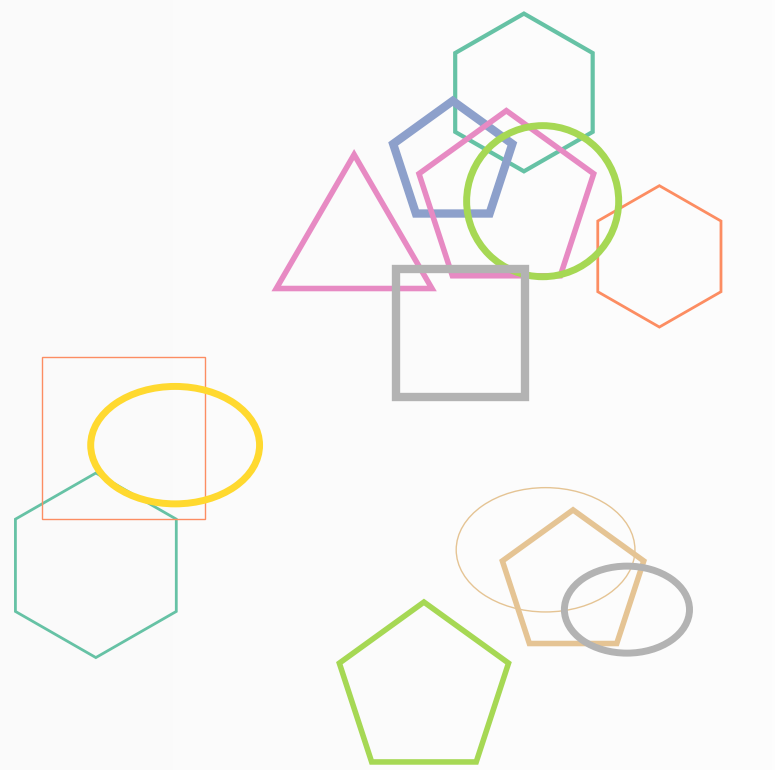[{"shape": "hexagon", "thickness": 1, "radius": 0.6, "center": [0.124, 0.266]}, {"shape": "hexagon", "thickness": 1.5, "radius": 0.51, "center": [0.676, 0.88]}, {"shape": "square", "thickness": 0.5, "radius": 0.53, "center": [0.159, 0.431]}, {"shape": "hexagon", "thickness": 1, "radius": 0.46, "center": [0.851, 0.667]}, {"shape": "pentagon", "thickness": 3, "radius": 0.4, "center": [0.584, 0.788]}, {"shape": "pentagon", "thickness": 2, "radius": 0.59, "center": [0.653, 0.738]}, {"shape": "triangle", "thickness": 2, "radius": 0.58, "center": [0.457, 0.683]}, {"shape": "circle", "thickness": 2.5, "radius": 0.49, "center": [0.7, 0.739]}, {"shape": "pentagon", "thickness": 2, "radius": 0.57, "center": [0.547, 0.103]}, {"shape": "oval", "thickness": 2.5, "radius": 0.54, "center": [0.226, 0.422]}, {"shape": "oval", "thickness": 0.5, "radius": 0.58, "center": [0.704, 0.286]}, {"shape": "pentagon", "thickness": 2, "radius": 0.48, "center": [0.739, 0.242]}, {"shape": "oval", "thickness": 2.5, "radius": 0.4, "center": [0.809, 0.208]}, {"shape": "square", "thickness": 3, "radius": 0.42, "center": [0.594, 0.567]}]